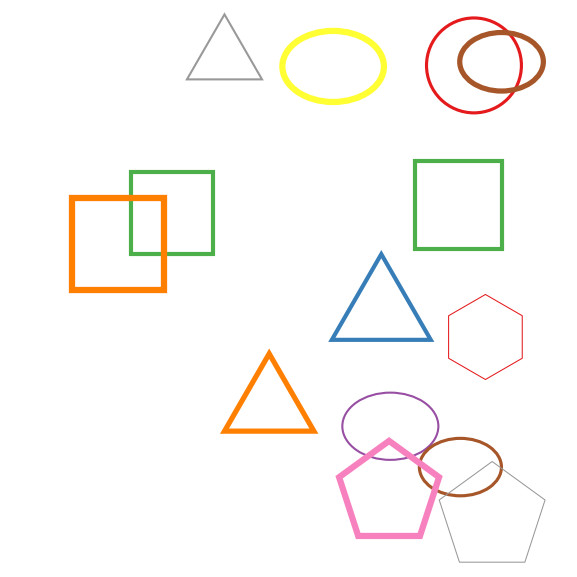[{"shape": "hexagon", "thickness": 0.5, "radius": 0.37, "center": [0.841, 0.416]}, {"shape": "circle", "thickness": 1.5, "radius": 0.41, "center": [0.821, 0.886]}, {"shape": "triangle", "thickness": 2, "radius": 0.49, "center": [0.66, 0.46]}, {"shape": "square", "thickness": 2, "radius": 0.36, "center": [0.298, 0.631]}, {"shape": "square", "thickness": 2, "radius": 0.38, "center": [0.794, 0.644]}, {"shape": "oval", "thickness": 1, "radius": 0.42, "center": [0.676, 0.261]}, {"shape": "triangle", "thickness": 2.5, "radius": 0.45, "center": [0.466, 0.297]}, {"shape": "square", "thickness": 3, "radius": 0.4, "center": [0.204, 0.577]}, {"shape": "oval", "thickness": 3, "radius": 0.44, "center": [0.577, 0.884]}, {"shape": "oval", "thickness": 2.5, "radius": 0.36, "center": [0.868, 0.892]}, {"shape": "oval", "thickness": 1.5, "radius": 0.36, "center": [0.797, 0.19]}, {"shape": "pentagon", "thickness": 3, "radius": 0.45, "center": [0.674, 0.145]}, {"shape": "pentagon", "thickness": 0.5, "radius": 0.48, "center": [0.852, 0.104]}, {"shape": "triangle", "thickness": 1, "radius": 0.38, "center": [0.389, 0.899]}]